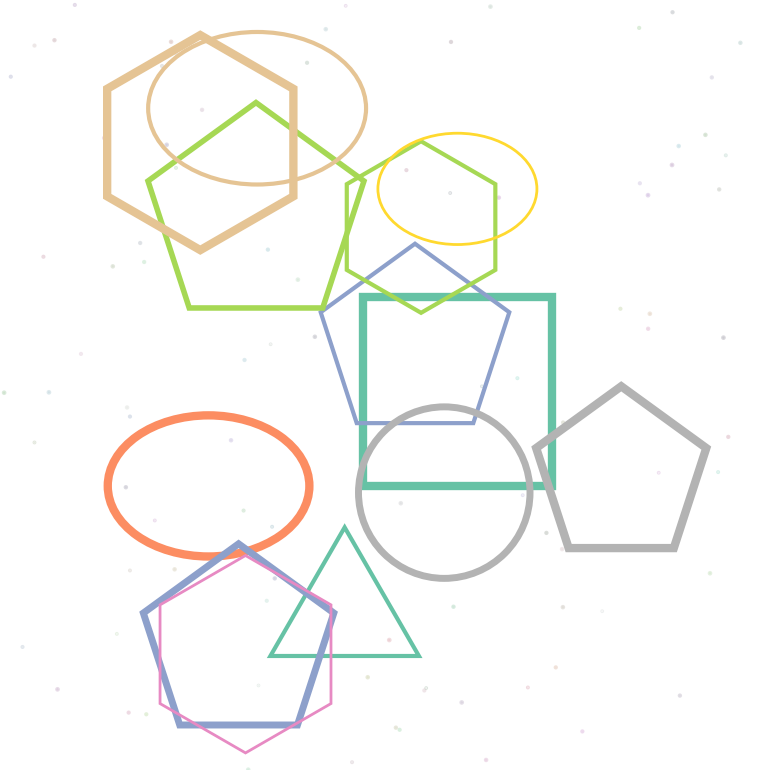[{"shape": "triangle", "thickness": 1.5, "radius": 0.56, "center": [0.448, 0.204]}, {"shape": "square", "thickness": 3, "radius": 0.62, "center": [0.594, 0.491]}, {"shape": "oval", "thickness": 3, "radius": 0.65, "center": [0.271, 0.369]}, {"shape": "pentagon", "thickness": 2.5, "radius": 0.65, "center": [0.31, 0.164]}, {"shape": "pentagon", "thickness": 1.5, "radius": 0.64, "center": [0.539, 0.555]}, {"shape": "hexagon", "thickness": 1, "radius": 0.64, "center": [0.319, 0.15]}, {"shape": "hexagon", "thickness": 1.5, "radius": 0.56, "center": [0.547, 0.705]}, {"shape": "pentagon", "thickness": 2, "radius": 0.74, "center": [0.332, 0.719]}, {"shape": "oval", "thickness": 1, "radius": 0.52, "center": [0.594, 0.755]}, {"shape": "oval", "thickness": 1.5, "radius": 0.71, "center": [0.334, 0.859]}, {"shape": "hexagon", "thickness": 3, "radius": 0.7, "center": [0.26, 0.815]}, {"shape": "pentagon", "thickness": 3, "radius": 0.58, "center": [0.807, 0.382]}, {"shape": "circle", "thickness": 2.5, "radius": 0.56, "center": [0.577, 0.36]}]